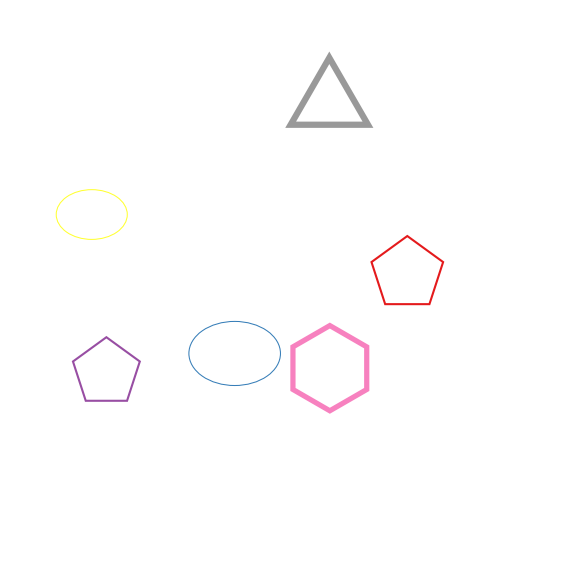[{"shape": "pentagon", "thickness": 1, "radius": 0.33, "center": [0.705, 0.525]}, {"shape": "oval", "thickness": 0.5, "radius": 0.4, "center": [0.406, 0.387]}, {"shape": "pentagon", "thickness": 1, "radius": 0.3, "center": [0.184, 0.354]}, {"shape": "oval", "thickness": 0.5, "radius": 0.31, "center": [0.159, 0.628]}, {"shape": "hexagon", "thickness": 2.5, "radius": 0.37, "center": [0.571, 0.362]}, {"shape": "triangle", "thickness": 3, "radius": 0.39, "center": [0.57, 0.822]}]